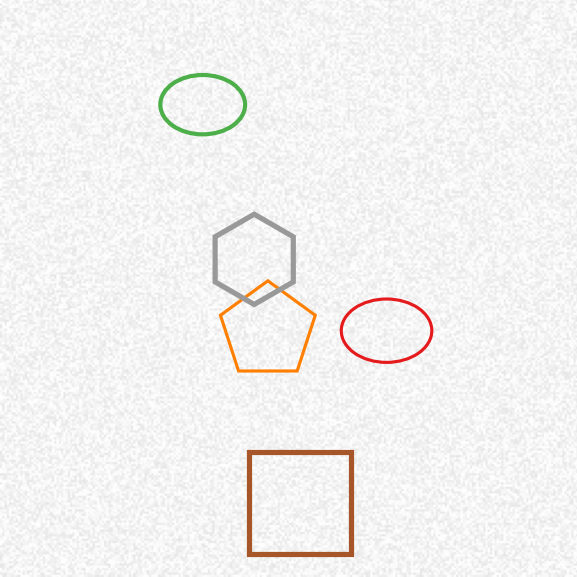[{"shape": "oval", "thickness": 1.5, "radius": 0.39, "center": [0.669, 0.426]}, {"shape": "oval", "thickness": 2, "radius": 0.37, "center": [0.351, 0.818]}, {"shape": "pentagon", "thickness": 1.5, "radius": 0.43, "center": [0.464, 0.427]}, {"shape": "square", "thickness": 2.5, "radius": 0.44, "center": [0.519, 0.128]}, {"shape": "hexagon", "thickness": 2.5, "radius": 0.39, "center": [0.44, 0.55]}]